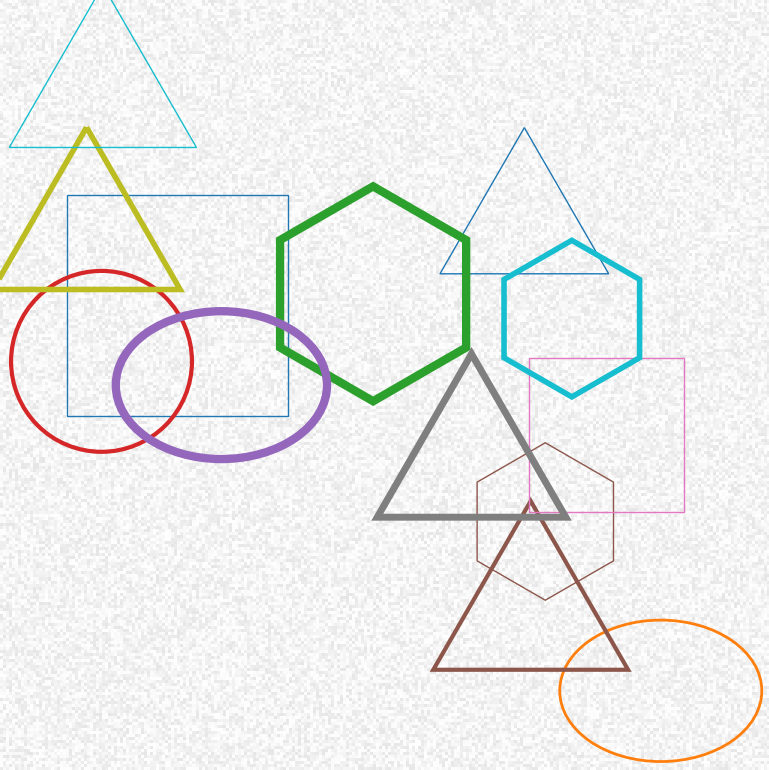[{"shape": "triangle", "thickness": 0.5, "radius": 0.63, "center": [0.681, 0.708]}, {"shape": "square", "thickness": 0.5, "radius": 0.72, "center": [0.231, 0.603]}, {"shape": "oval", "thickness": 1, "radius": 0.66, "center": [0.858, 0.103]}, {"shape": "hexagon", "thickness": 3, "radius": 0.7, "center": [0.485, 0.618]}, {"shape": "circle", "thickness": 1.5, "radius": 0.59, "center": [0.132, 0.531]}, {"shape": "oval", "thickness": 3, "radius": 0.69, "center": [0.288, 0.5]}, {"shape": "hexagon", "thickness": 0.5, "radius": 0.51, "center": [0.708, 0.323]}, {"shape": "triangle", "thickness": 1.5, "radius": 0.73, "center": [0.689, 0.203]}, {"shape": "square", "thickness": 0.5, "radius": 0.5, "center": [0.788, 0.435]}, {"shape": "triangle", "thickness": 2.5, "radius": 0.71, "center": [0.612, 0.399]}, {"shape": "triangle", "thickness": 2, "radius": 0.7, "center": [0.112, 0.694]}, {"shape": "triangle", "thickness": 0.5, "radius": 0.7, "center": [0.134, 0.879]}, {"shape": "hexagon", "thickness": 2, "radius": 0.51, "center": [0.743, 0.586]}]